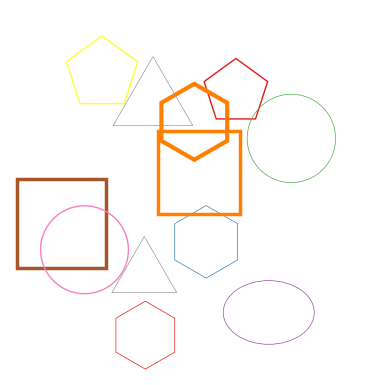[{"shape": "pentagon", "thickness": 1, "radius": 0.43, "center": [0.613, 0.761]}, {"shape": "hexagon", "thickness": 0.5, "radius": 0.44, "center": [0.377, 0.129]}, {"shape": "hexagon", "thickness": 0.5, "radius": 0.47, "center": [0.535, 0.372]}, {"shape": "circle", "thickness": 0.5, "radius": 0.57, "center": [0.757, 0.64]}, {"shape": "oval", "thickness": 0.5, "radius": 0.59, "center": [0.698, 0.188]}, {"shape": "square", "thickness": 2.5, "radius": 0.54, "center": [0.517, 0.552]}, {"shape": "hexagon", "thickness": 3, "radius": 0.49, "center": [0.505, 0.684]}, {"shape": "pentagon", "thickness": 1, "radius": 0.49, "center": [0.265, 0.809]}, {"shape": "square", "thickness": 2.5, "radius": 0.58, "center": [0.159, 0.419]}, {"shape": "circle", "thickness": 1, "radius": 0.57, "center": [0.219, 0.351]}, {"shape": "triangle", "thickness": 0.5, "radius": 0.49, "center": [0.375, 0.288]}, {"shape": "triangle", "thickness": 0.5, "radius": 0.6, "center": [0.397, 0.733]}]